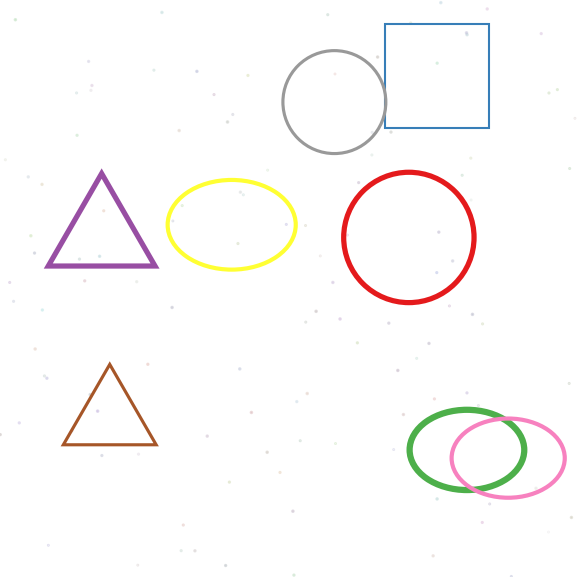[{"shape": "circle", "thickness": 2.5, "radius": 0.56, "center": [0.708, 0.588]}, {"shape": "square", "thickness": 1, "radius": 0.45, "center": [0.756, 0.868]}, {"shape": "oval", "thickness": 3, "radius": 0.5, "center": [0.809, 0.22]}, {"shape": "triangle", "thickness": 2.5, "radius": 0.53, "center": [0.176, 0.592]}, {"shape": "oval", "thickness": 2, "radius": 0.55, "center": [0.401, 0.61]}, {"shape": "triangle", "thickness": 1.5, "radius": 0.46, "center": [0.19, 0.275]}, {"shape": "oval", "thickness": 2, "radius": 0.49, "center": [0.88, 0.206]}, {"shape": "circle", "thickness": 1.5, "radius": 0.45, "center": [0.579, 0.822]}]